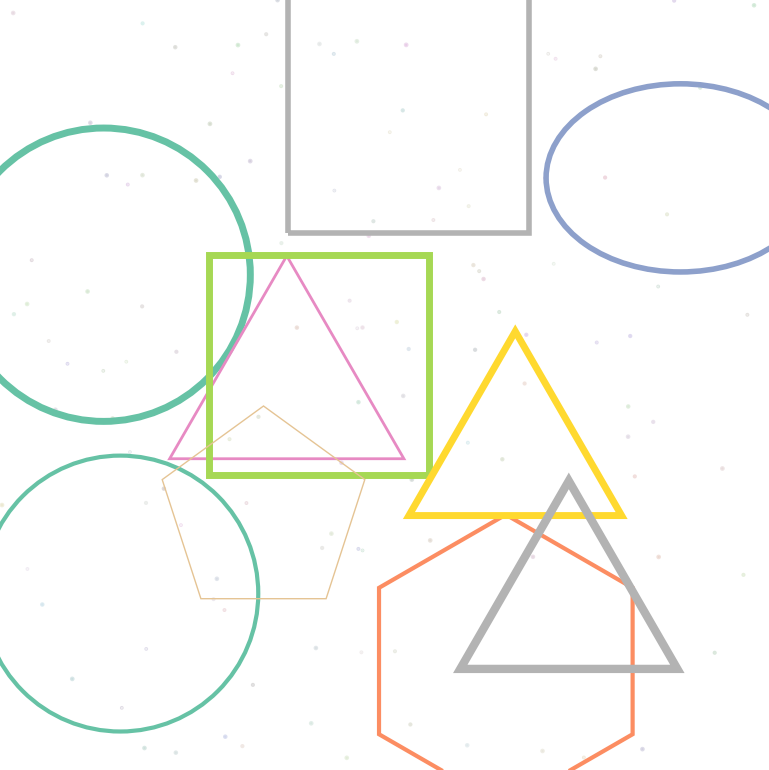[{"shape": "circle", "thickness": 2.5, "radius": 0.95, "center": [0.135, 0.643]}, {"shape": "circle", "thickness": 1.5, "radius": 0.9, "center": [0.156, 0.229]}, {"shape": "hexagon", "thickness": 1.5, "radius": 0.95, "center": [0.657, 0.142]}, {"shape": "oval", "thickness": 2, "radius": 0.87, "center": [0.884, 0.769]}, {"shape": "triangle", "thickness": 1, "radius": 0.88, "center": [0.372, 0.492]}, {"shape": "square", "thickness": 2.5, "radius": 0.71, "center": [0.414, 0.526]}, {"shape": "triangle", "thickness": 2.5, "radius": 0.8, "center": [0.669, 0.41]}, {"shape": "pentagon", "thickness": 0.5, "radius": 0.69, "center": [0.342, 0.334]}, {"shape": "triangle", "thickness": 3, "radius": 0.81, "center": [0.739, 0.213]}, {"shape": "square", "thickness": 2, "radius": 0.78, "center": [0.531, 0.854]}]